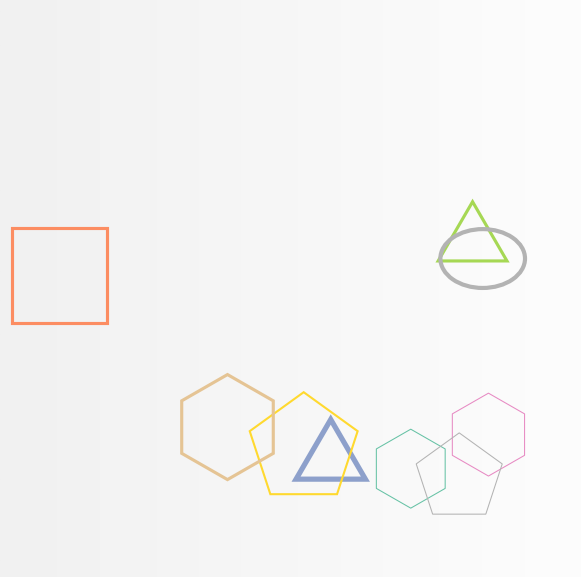[{"shape": "hexagon", "thickness": 0.5, "radius": 0.34, "center": [0.707, 0.188]}, {"shape": "square", "thickness": 1.5, "radius": 0.41, "center": [0.102, 0.522]}, {"shape": "triangle", "thickness": 2.5, "radius": 0.34, "center": [0.569, 0.204]}, {"shape": "hexagon", "thickness": 0.5, "radius": 0.36, "center": [0.84, 0.247]}, {"shape": "triangle", "thickness": 1.5, "radius": 0.34, "center": [0.813, 0.581]}, {"shape": "pentagon", "thickness": 1, "radius": 0.49, "center": [0.522, 0.222]}, {"shape": "hexagon", "thickness": 1.5, "radius": 0.45, "center": [0.391, 0.26]}, {"shape": "oval", "thickness": 2, "radius": 0.36, "center": [0.83, 0.551]}, {"shape": "pentagon", "thickness": 0.5, "radius": 0.39, "center": [0.79, 0.172]}]